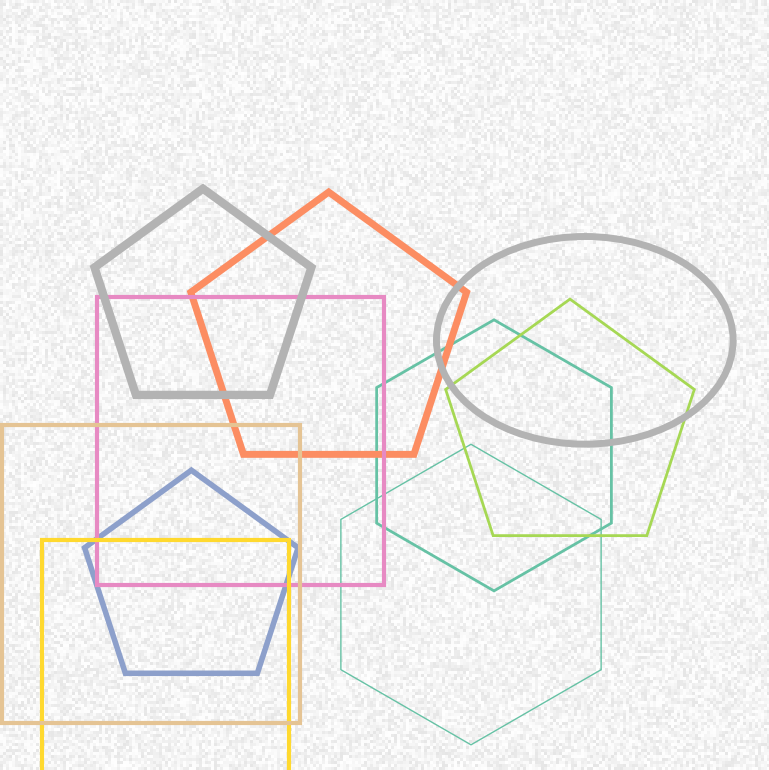[{"shape": "hexagon", "thickness": 0.5, "radius": 0.98, "center": [0.612, 0.228]}, {"shape": "hexagon", "thickness": 1, "radius": 0.88, "center": [0.642, 0.409]}, {"shape": "pentagon", "thickness": 2.5, "radius": 0.94, "center": [0.427, 0.562]}, {"shape": "pentagon", "thickness": 2, "radius": 0.73, "center": [0.249, 0.244]}, {"shape": "square", "thickness": 1.5, "radius": 0.93, "center": [0.313, 0.427]}, {"shape": "pentagon", "thickness": 1, "radius": 0.85, "center": [0.74, 0.442]}, {"shape": "square", "thickness": 1.5, "radius": 0.8, "center": [0.214, 0.138]}, {"shape": "square", "thickness": 1.5, "radius": 0.97, "center": [0.196, 0.254]}, {"shape": "pentagon", "thickness": 3, "radius": 0.74, "center": [0.264, 0.607]}, {"shape": "oval", "thickness": 2.5, "radius": 0.96, "center": [0.759, 0.558]}]